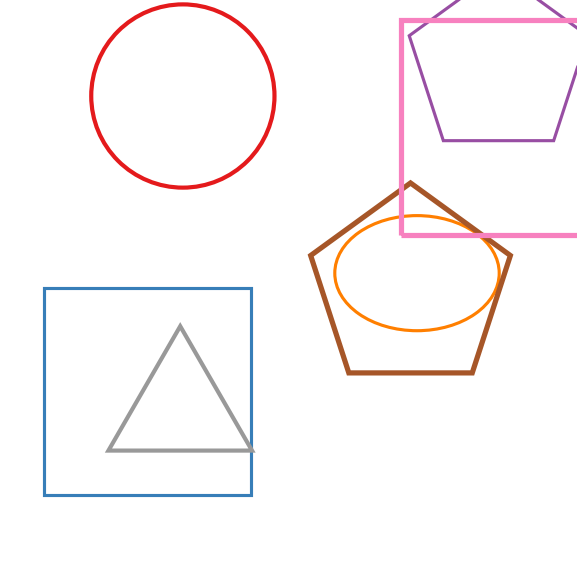[{"shape": "circle", "thickness": 2, "radius": 0.79, "center": [0.317, 0.833]}, {"shape": "square", "thickness": 1.5, "radius": 0.9, "center": [0.256, 0.32]}, {"shape": "pentagon", "thickness": 1.5, "radius": 0.81, "center": [0.863, 0.887]}, {"shape": "oval", "thickness": 1.5, "radius": 0.71, "center": [0.722, 0.526]}, {"shape": "pentagon", "thickness": 2.5, "radius": 0.91, "center": [0.711, 0.5]}, {"shape": "square", "thickness": 2.5, "radius": 0.93, "center": [0.88, 0.779]}, {"shape": "triangle", "thickness": 2, "radius": 0.72, "center": [0.312, 0.291]}]